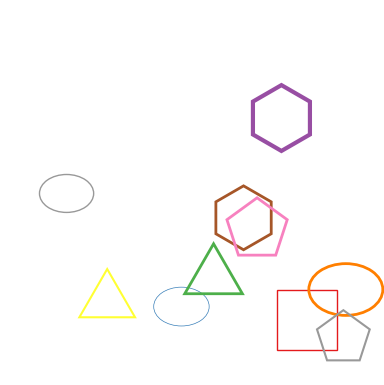[{"shape": "square", "thickness": 1, "radius": 0.39, "center": [0.797, 0.169]}, {"shape": "oval", "thickness": 0.5, "radius": 0.36, "center": [0.471, 0.204]}, {"shape": "triangle", "thickness": 2, "radius": 0.43, "center": [0.555, 0.28]}, {"shape": "hexagon", "thickness": 3, "radius": 0.43, "center": [0.731, 0.693]}, {"shape": "oval", "thickness": 2, "radius": 0.48, "center": [0.898, 0.248]}, {"shape": "triangle", "thickness": 1.5, "radius": 0.42, "center": [0.278, 0.218]}, {"shape": "hexagon", "thickness": 2, "radius": 0.41, "center": [0.633, 0.434]}, {"shape": "pentagon", "thickness": 2, "radius": 0.41, "center": [0.668, 0.404]}, {"shape": "pentagon", "thickness": 1.5, "radius": 0.36, "center": [0.892, 0.122]}, {"shape": "oval", "thickness": 1, "radius": 0.35, "center": [0.173, 0.498]}]